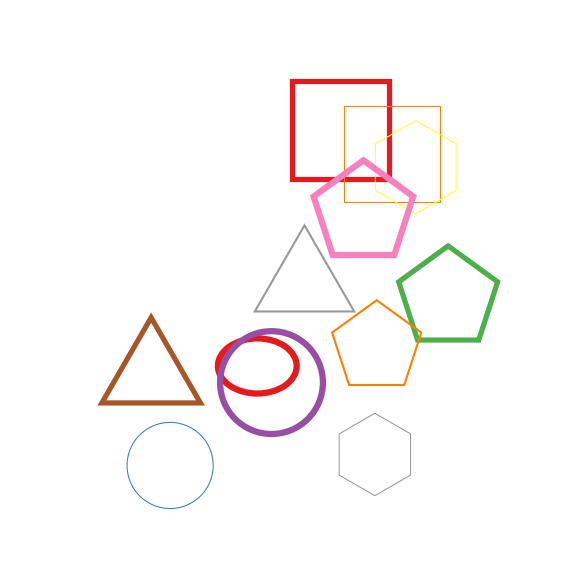[{"shape": "square", "thickness": 2.5, "radius": 0.42, "center": [0.589, 0.774]}, {"shape": "oval", "thickness": 3, "radius": 0.34, "center": [0.446, 0.365]}, {"shape": "circle", "thickness": 0.5, "radius": 0.37, "center": [0.295, 0.193]}, {"shape": "pentagon", "thickness": 2.5, "radius": 0.45, "center": [0.776, 0.483]}, {"shape": "circle", "thickness": 3, "radius": 0.45, "center": [0.47, 0.337]}, {"shape": "square", "thickness": 0.5, "radius": 0.42, "center": [0.678, 0.733]}, {"shape": "pentagon", "thickness": 1, "radius": 0.41, "center": [0.652, 0.398]}, {"shape": "hexagon", "thickness": 0.5, "radius": 0.4, "center": [0.72, 0.71]}, {"shape": "triangle", "thickness": 2.5, "radius": 0.49, "center": [0.262, 0.351]}, {"shape": "pentagon", "thickness": 3, "radius": 0.45, "center": [0.629, 0.631]}, {"shape": "triangle", "thickness": 1, "radius": 0.5, "center": [0.527, 0.509]}, {"shape": "hexagon", "thickness": 0.5, "radius": 0.36, "center": [0.649, 0.212]}]